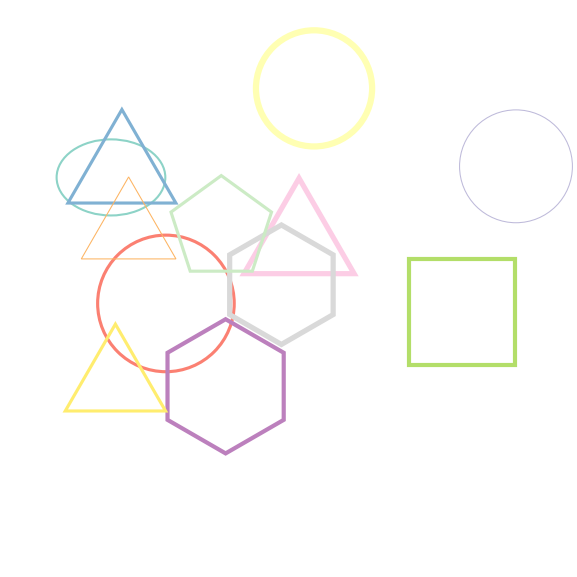[{"shape": "oval", "thickness": 1, "radius": 0.47, "center": [0.192, 0.692]}, {"shape": "circle", "thickness": 3, "radius": 0.5, "center": [0.544, 0.846]}, {"shape": "circle", "thickness": 0.5, "radius": 0.49, "center": [0.893, 0.711]}, {"shape": "circle", "thickness": 1.5, "radius": 0.59, "center": [0.287, 0.474]}, {"shape": "triangle", "thickness": 1.5, "radius": 0.54, "center": [0.211, 0.702]}, {"shape": "triangle", "thickness": 0.5, "radius": 0.47, "center": [0.223, 0.598]}, {"shape": "square", "thickness": 2, "radius": 0.46, "center": [0.8, 0.459]}, {"shape": "triangle", "thickness": 2.5, "radius": 0.55, "center": [0.518, 0.58]}, {"shape": "hexagon", "thickness": 2.5, "radius": 0.52, "center": [0.487, 0.506]}, {"shape": "hexagon", "thickness": 2, "radius": 0.58, "center": [0.391, 0.33]}, {"shape": "pentagon", "thickness": 1.5, "radius": 0.46, "center": [0.383, 0.604]}, {"shape": "triangle", "thickness": 1.5, "radius": 0.5, "center": [0.2, 0.338]}]